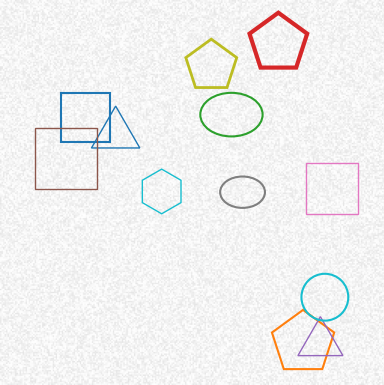[{"shape": "triangle", "thickness": 1, "radius": 0.36, "center": [0.3, 0.652]}, {"shape": "square", "thickness": 1.5, "radius": 0.32, "center": [0.221, 0.695]}, {"shape": "pentagon", "thickness": 1.5, "radius": 0.42, "center": [0.787, 0.11]}, {"shape": "oval", "thickness": 1.5, "radius": 0.4, "center": [0.601, 0.702]}, {"shape": "pentagon", "thickness": 3, "radius": 0.39, "center": [0.723, 0.888]}, {"shape": "triangle", "thickness": 1, "radius": 0.34, "center": [0.832, 0.11]}, {"shape": "square", "thickness": 1, "radius": 0.4, "center": [0.171, 0.588]}, {"shape": "square", "thickness": 1, "radius": 0.34, "center": [0.862, 0.511]}, {"shape": "oval", "thickness": 1.5, "radius": 0.29, "center": [0.63, 0.501]}, {"shape": "pentagon", "thickness": 2, "radius": 0.35, "center": [0.549, 0.829]}, {"shape": "hexagon", "thickness": 1, "radius": 0.29, "center": [0.42, 0.503]}, {"shape": "circle", "thickness": 1.5, "radius": 0.3, "center": [0.844, 0.228]}]